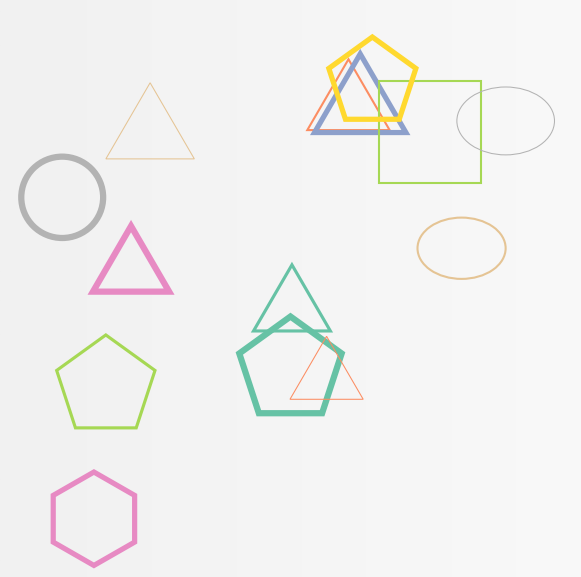[{"shape": "pentagon", "thickness": 3, "radius": 0.46, "center": [0.5, 0.358]}, {"shape": "triangle", "thickness": 1.5, "radius": 0.38, "center": [0.502, 0.464]}, {"shape": "triangle", "thickness": 0.5, "radius": 0.36, "center": [0.562, 0.344]}, {"shape": "triangle", "thickness": 1, "radius": 0.41, "center": [0.6, 0.815]}, {"shape": "triangle", "thickness": 2.5, "radius": 0.45, "center": [0.62, 0.815]}, {"shape": "triangle", "thickness": 3, "radius": 0.38, "center": [0.225, 0.532]}, {"shape": "hexagon", "thickness": 2.5, "radius": 0.4, "center": [0.162, 0.101]}, {"shape": "pentagon", "thickness": 1.5, "radius": 0.44, "center": [0.182, 0.33]}, {"shape": "square", "thickness": 1, "radius": 0.44, "center": [0.74, 0.77]}, {"shape": "pentagon", "thickness": 2.5, "radius": 0.39, "center": [0.641, 0.856]}, {"shape": "oval", "thickness": 1, "radius": 0.38, "center": [0.794, 0.569]}, {"shape": "triangle", "thickness": 0.5, "radius": 0.44, "center": [0.258, 0.768]}, {"shape": "circle", "thickness": 3, "radius": 0.35, "center": [0.107, 0.657]}, {"shape": "oval", "thickness": 0.5, "radius": 0.42, "center": [0.87, 0.79]}]